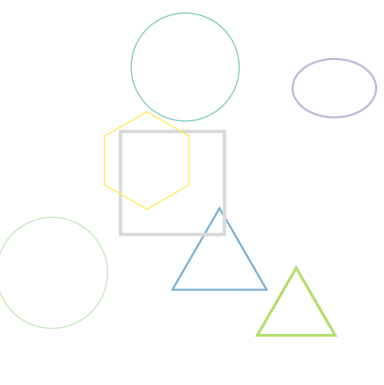[{"shape": "circle", "thickness": 1, "radius": 0.7, "center": [0.481, 0.826]}, {"shape": "oval", "thickness": 1.5, "radius": 0.54, "center": [0.868, 0.771]}, {"shape": "triangle", "thickness": 1.5, "radius": 0.71, "center": [0.57, 0.318]}, {"shape": "triangle", "thickness": 2, "radius": 0.58, "center": [0.769, 0.187]}, {"shape": "square", "thickness": 2.5, "radius": 0.67, "center": [0.447, 0.526]}, {"shape": "circle", "thickness": 1, "radius": 0.72, "center": [0.135, 0.291]}, {"shape": "hexagon", "thickness": 1, "radius": 0.63, "center": [0.382, 0.583]}]